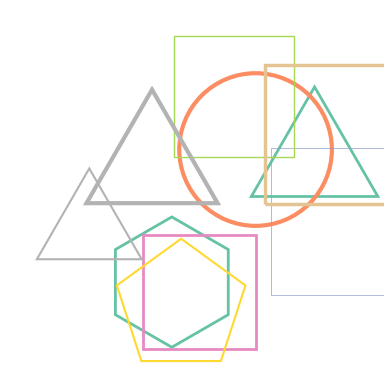[{"shape": "triangle", "thickness": 2, "radius": 0.95, "center": [0.817, 0.584]}, {"shape": "hexagon", "thickness": 2, "radius": 0.85, "center": [0.446, 0.267]}, {"shape": "circle", "thickness": 3, "radius": 0.99, "center": [0.664, 0.612]}, {"shape": "square", "thickness": 0.5, "radius": 0.95, "center": [0.894, 0.426]}, {"shape": "square", "thickness": 2, "radius": 0.74, "center": [0.518, 0.242]}, {"shape": "square", "thickness": 1, "radius": 0.78, "center": [0.608, 0.749]}, {"shape": "pentagon", "thickness": 1.5, "radius": 0.88, "center": [0.471, 0.204]}, {"shape": "square", "thickness": 2.5, "radius": 0.9, "center": [0.868, 0.651]}, {"shape": "triangle", "thickness": 1.5, "radius": 0.79, "center": [0.232, 0.405]}, {"shape": "triangle", "thickness": 3, "radius": 0.98, "center": [0.395, 0.571]}]